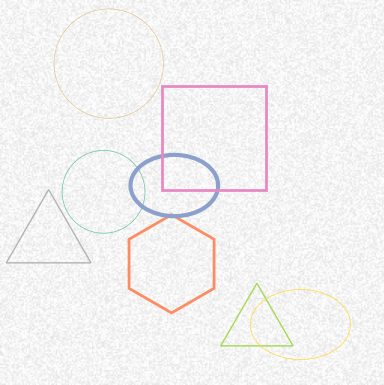[{"shape": "circle", "thickness": 0.5, "radius": 0.54, "center": [0.269, 0.502]}, {"shape": "hexagon", "thickness": 2, "radius": 0.64, "center": [0.446, 0.315]}, {"shape": "oval", "thickness": 3, "radius": 0.57, "center": [0.453, 0.518]}, {"shape": "square", "thickness": 2, "radius": 0.68, "center": [0.555, 0.643]}, {"shape": "triangle", "thickness": 1, "radius": 0.54, "center": [0.667, 0.156]}, {"shape": "oval", "thickness": 0.5, "radius": 0.65, "center": [0.78, 0.157]}, {"shape": "circle", "thickness": 0.5, "radius": 0.71, "center": [0.282, 0.835]}, {"shape": "triangle", "thickness": 1, "radius": 0.63, "center": [0.126, 0.381]}]